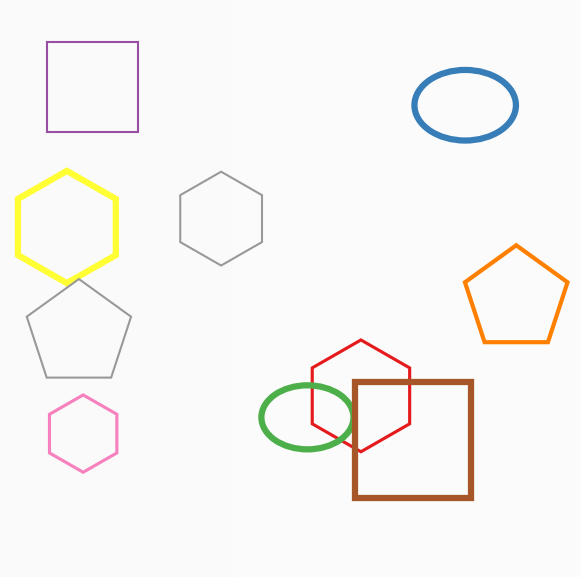[{"shape": "hexagon", "thickness": 1.5, "radius": 0.48, "center": [0.621, 0.314]}, {"shape": "oval", "thickness": 3, "radius": 0.44, "center": [0.8, 0.817]}, {"shape": "oval", "thickness": 3, "radius": 0.4, "center": [0.529, 0.276]}, {"shape": "square", "thickness": 1, "radius": 0.39, "center": [0.159, 0.849]}, {"shape": "pentagon", "thickness": 2, "radius": 0.46, "center": [0.888, 0.482]}, {"shape": "hexagon", "thickness": 3, "radius": 0.49, "center": [0.115, 0.606]}, {"shape": "square", "thickness": 3, "radius": 0.5, "center": [0.71, 0.237]}, {"shape": "hexagon", "thickness": 1.5, "radius": 0.33, "center": [0.143, 0.248]}, {"shape": "pentagon", "thickness": 1, "radius": 0.47, "center": [0.136, 0.422]}, {"shape": "hexagon", "thickness": 1, "radius": 0.41, "center": [0.38, 0.621]}]